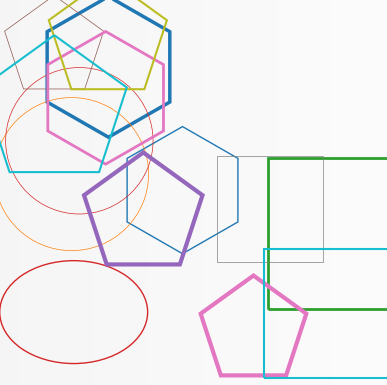[{"shape": "hexagon", "thickness": 2.5, "radius": 0.91, "center": [0.28, 0.826]}, {"shape": "hexagon", "thickness": 1, "radius": 0.83, "center": [0.471, 0.506]}, {"shape": "circle", "thickness": 0.5, "radius": 0.99, "center": [0.185, 0.548]}, {"shape": "square", "thickness": 2, "radius": 0.98, "center": [0.886, 0.393]}, {"shape": "oval", "thickness": 1, "radius": 0.95, "center": [0.19, 0.189]}, {"shape": "circle", "thickness": 0.5, "radius": 0.95, "center": [0.205, 0.634]}, {"shape": "pentagon", "thickness": 3, "radius": 0.8, "center": [0.37, 0.443]}, {"shape": "pentagon", "thickness": 0.5, "radius": 0.67, "center": [0.14, 0.878]}, {"shape": "pentagon", "thickness": 3, "radius": 0.72, "center": [0.654, 0.141]}, {"shape": "hexagon", "thickness": 2, "radius": 0.86, "center": [0.273, 0.746]}, {"shape": "square", "thickness": 0.5, "radius": 0.68, "center": [0.697, 0.457]}, {"shape": "pentagon", "thickness": 1.5, "radius": 0.8, "center": [0.278, 0.898]}, {"shape": "pentagon", "thickness": 1.5, "radius": 0.98, "center": [0.14, 0.712]}, {"shape": "square", "thickness": 1.5, "radius": 0.84, "center": [0.85, 0.185]}]